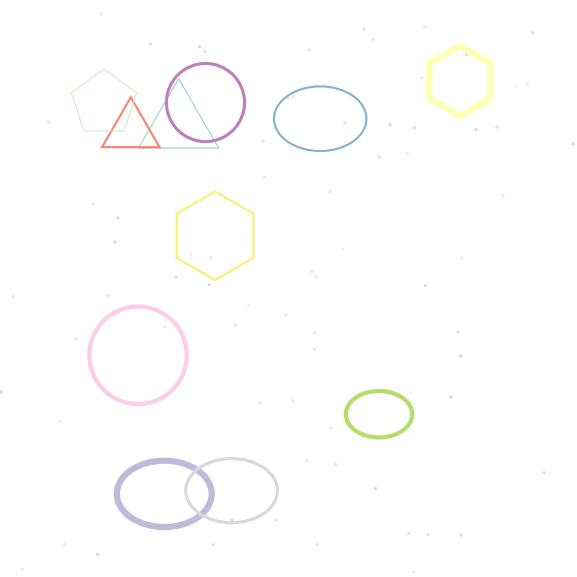[{"shape": "triangle", "thickness": 0.5, "radius": 0.4, "center": [0.309, 0.783]}, {"shape": "hexagon", "thickness": 3, "radius": 0.31, "center": [0.796, 0.859]}, {"shape": "oval", "thickness": 3, "radius": 0.41, "center": [0.284, 0.144]}, {"shape": "triangle", "thickness": 1, "radius": 0.29, "center": [0.226, 0.773]}, {"shape": "oval", "thickness": 1, "radius": 0.4, "center": [0.555, 0.794]}, {"shape": "oval", "thickness": 2, "radius": 0.29, "center": [0.656, 0.282]}, {"shape": "circle", "thickness": 2, "radius": 0.42, "center": [0.239, 0.384]}, {"shape": "oval", "thickness": 1.5, "radius": 0.4, "center": [0.401, 0.15]}, {"shape": "circle", "thickness": 1.5, "radius": 0.34, "center": [0.356, 0.822]}, {"shape": "pentagon", "thickness": 0.5, "radius": 0.3, "center": [0.18, 0.82]}, {"shape": "hexagon", "thickness": 1, "radius": 0.38, "center": [0.372, 0.591]}]